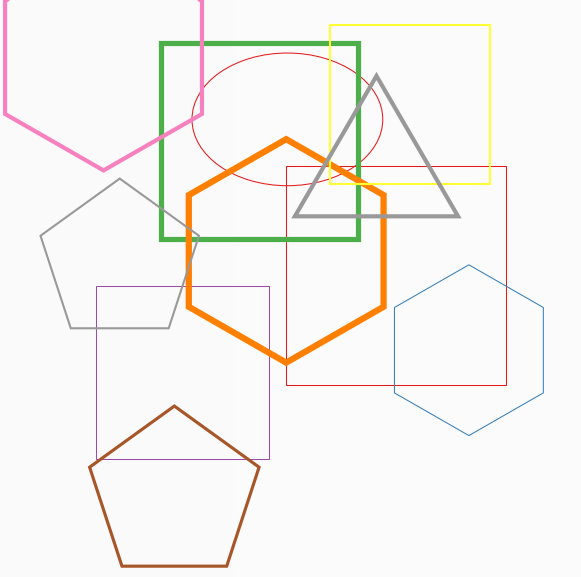[{"shape": "square", "thickness": 0.5, "radius": 0.95, "center": [0.681, 0.522]}, {"shape": "oval", "thickness": 0.5, "radius": 0.82, "center": [0.494, 0.792]}, {"shape": "hexagon", "thickness": 0.5, "radius": 0.74, "center": [0.807, 0.393]}, {"shape": "square", "thickness": 2.5, "radius": 0.85, "center": [0.447, 0.755]}, {"shape": "square", "thickness": 0.5, "radius": 0.75, "center": [0.314, 0.354]}, {"shape": "hexagon", "thickness": 3, "radius": 0.97, "center": [0.492, 0.565]}, {"shape": "square", "thickness": 1, "radius": 0.69, "center": [0.706, 0.818]}, {"shape": "pentagon", "thickness": 1.5, "radius": 0.77, "center": [0.3, 0.143]}, {"shape": "hexagon", "thickness": 2, "radius": 0.98, "center": [0.178, 0.9]}, {"shape": "triangle", "thickness": 2, "radius": 0.81, "center": [0.648, 0.706]}, {"shape": "pentagon", "thickness": 1, "radius": 0.72, "center": [0.206, 0.547]}]